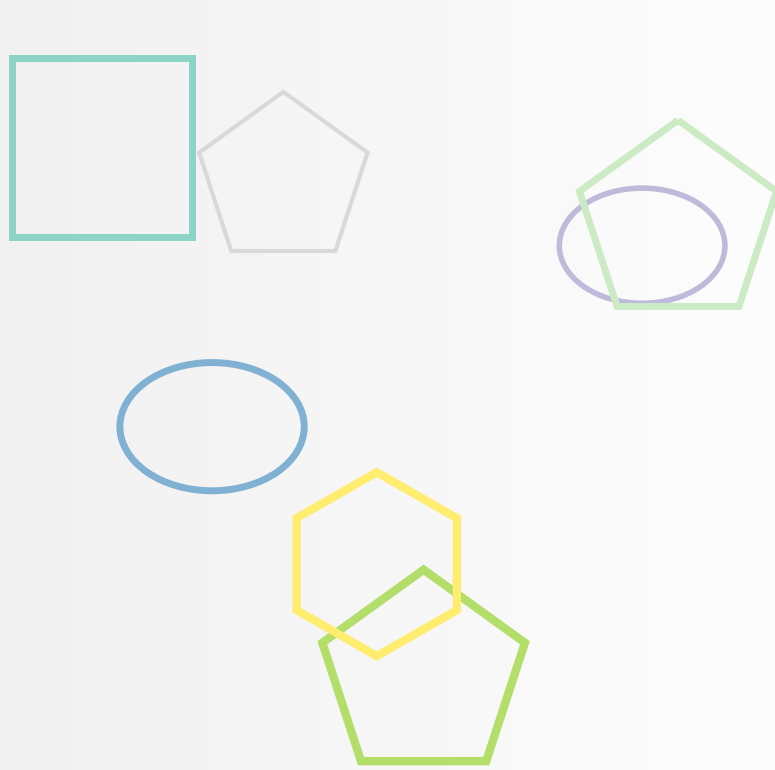[{"shape": "square", "thickness": 2.5, "radius": 0.58, "center": [0.132, 0.809]}, {"shape": "oval", "thickness": 2, "radius": 0.53, "center": [0.829, 0.681]}, {"shape": "oval", "thickness": 2.5, "radius": 0.59, "center": [0.274, 0.446]}, {"shape": "pentagon", "thickness": 3, "radius": 0.69, "center": [0.547, 0.123]}, {"shape": "pentagon", "thickness": 1.5, "radius": 0.57, "center": [0.366, 0.766]}, {"shape": "pentagon", "thickness": 2.5, "radius": 0.67, "center": [0.875, 0.71]}, {"shape": "hexagon", "thickness": 3, "radius": 0.6, "center": [0.486, 0.267]}]